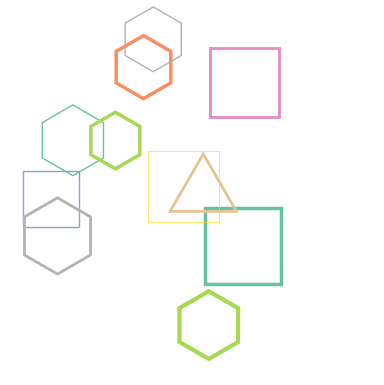[{"shape": "square", "thickness": 2.5, "radius": 0.49, "center": [0.63, 0.36]}, {"shape": "hexagon", "thickness": 1, "radius": 0.46, "center": [0.189, 0.636]}, {"shape": "hexagon", "thickness": 2.5, "radius": 0.41, "center": [0.373, 0.826]}, {"shape": "square", "thickness": 1, "radius": 0.36, "center": [0.133, 0.483]}, {"shape": "square", "thickness": 2, "radius": 0.45, "center": [0.635, 0.786]}, {"shape": "hexagon", "thickness": 3, "radius": 0.44, "center": [0.542, 0.156]}, {"shape": "hexagon", "thickness": 2.5, "radius": 0.37, "center": [0.3, 0.635]}, {"shape": "square", "thickness": 0.5, "radius": 0.46, "center": [0.478, 0.516]}, {"shape": "triangle", "thickness": 2, "radius": 0.5, "center": [0.528, 0.501]}, {"shape": "hexagon", "thickness": 2, "radius": 0.5, "center": [0.149, 0.387]}, {"shape": "hexagon", "thickness": 1, "radius": 0.42, "center": [0.398, 0.898]}]